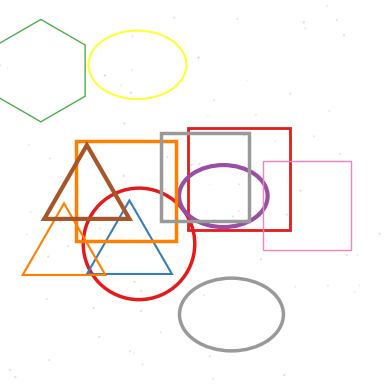[{"shape": "circle", "thickness": 2.5, "radius": 0.72, "center": [0.361, 0.367]}, {"shape": "square", "thickness": 2, "radius": 0.66, "center": [0.621, 0.535]}, {"shape": "triangle", "thickness": 1.5, "radius": 0.64, "center": [0.336, 0.352]}, {"shape": "hexagon", "thickness": 1, "radius": 0.66, "center": [0.106, 0.817]}, {"shape": "oval", "thickness": 3, "radius": 0.57, "center": [0.58, 0.491]}, {"shape": "square", "thickness": 2.5, "radius": 0.65, "center": [0.328, 0.504]}, {"shape": "triangle", "thickness": 1.5, "radius": 0.62, "center": [0.166, 0.348]}, {"shape": "oval", "thickness": 1.5, "radius": 0.64, "center": [0.357, 0.832]}, {"shape": "triangle", "thickness": 3, "radius": 0.64, "center": [0.226, 0.495]}, {"shape": "square", "thickness": 1, "radius": 0.57, "center": [0.798, 0.466]}, {"shape": "square", "thickness": 2.5, "radius": 0.57, "center": [0.533, 0.54]}, {"shape": "oval", "thickness": 2.5, "radius": 0.67, "center": [0.601, 0.183]}]